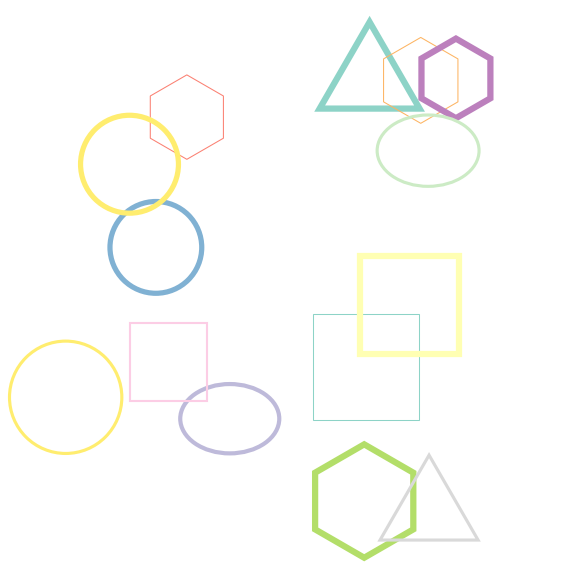[{"shape": "triangle", "thickness": 3, "radius": 0.5, "center": [0.64, 0.861]}, {"shape": "square", "thickness": 0.5, "radius": 0.46, "center": [0.635, 0.363]}, {"shape": "square", "thickness": 3, "radius": 0.43, "center": [0.709, 0.471]}, {"shape": "oval", "thickness": 2, "radius": 0.43, "center": [0.398, 0.274]}, {"shape": "hexagon", "thickness": 0.5, "radius": 0.37, "center": [0.324, 0.796]}, {"shape": "circle", "thickness": 2.5, "radius": 0.4, "center": [0.27, 0.571]}, {"shape": "hexagon", "thickness": 0.5, "radius": 0.37, "center": [0.729, 0.86]}, {"shape": "hexagon", "thickness": 3, "radius": 0.49, "center": [0.631, 0.132]}, {"shape": "square", "thickness": 1, "radius": 0.34, "center": [0.292, 0.373]}, {"shape": "triangle", "thickness": 1.5, "radius": 0.49, "center": [0.743, 0.113]}, {"shape": "hexagon", "thickness": 3, "radius": 0.34, "center": [0.789, 0.863]}, {"shape": "oval", "thickness": 1.5, "radius": 0.44, "center": [0.741, 0.738]}, {"shape": "circle", "thickness": 1.5, "radius": 0.49, "center": [0.114, 0.311]}, {"shape": "circle", "thickness": 2.5, "radius": 0.42, "center": [0.224, 0.715]}]